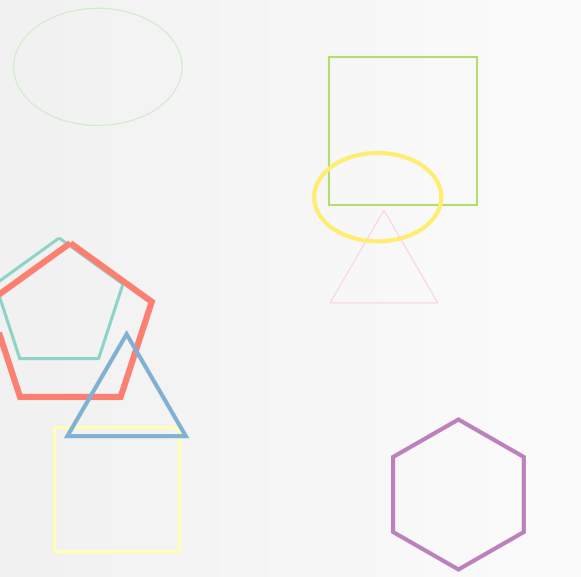[{"shape": "pentagon", "thickness": 1.5, "radius": 0.58, "center": [0.102, 0.472]}, {"shape": "square", "thickness": 1.5, "radius": 0.54, "center": [0.2, 0.153]}, {"shape": "pentagon", "thickness": 3, "radius": 0.74, "center": [0.121, 0.431]}, {"shape": "triangle", "thickness": 2, "radius": 0.59, "center": [0.218, 0.303]}, {"shape": "square", "thickness": 1, "radius": 0.64, "center": [0.693, 0.773]}, {"shape": "triangle", "thickness": 0.5, "radius": 0.54, "center": [0.661, 0.528]}, {"shape": "hexagon", "thickness": 2, "radius": 0.65, "center": [0.789, 0.143]}, {"shape": "oval", "thickness": 0.5, "radius": 0.72, "center": [0.168, 0.883]}, {"shape": "oval", "thickness": 2, "radius": 0.55, "center": [0.65, 0.658]}]